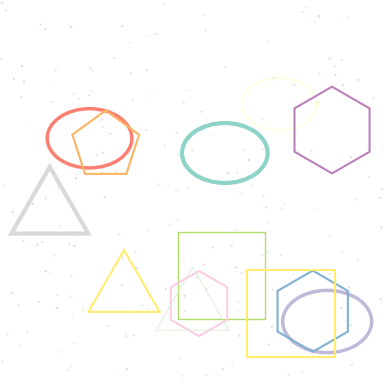[{"shape": "oval", "thickness": 3, "radius": 0.56, "center": [0.584, 0.603]}, {"shape": "oval", "thickness": 0.5, "radius": 0.49, "center": [0.725, 0.73]}, {"shape": "oval", "thickness": 2.5, "radius": 0.58, "center": [0.85, 0.165]}, {"shape": "oval", "thickness": 2.5, "radius": 0.55, "center": [0.233, 0.641]}, {"shape": "hexagon", "thickness": 1.5, "radius": 0.53, "center": [0.812, 0.192]}, {"shape": "pentagon", "thickness": 1.5, "radius": 0.46, "center": [0.275, 0.622]}, {"shape": "square", "thickness": 1, "radius": 0.56, "center": [0.575, 0.285]}, {"shape": "hexagon", "thickness": 1.5, "radius": 0.42, "center": [0.517, 0.212]}, {"shape": "triangle", "thickness": 3, "radius": 0.58, "center": [0.129, 0.451]}, {"shape": "hexagon", "thickness": 1.5, "radius": 0.56, "center": [0.862, 0.662]}, {"shape": "triangle", "thickness": 0.5, "radius": 0.55, "center": [0.5, 0.197]}, {"shape": "square", "thickness": 1.5, "radius": 0.57, "center": [0.756, 0.185]}, {"shape": "triangle", "thickness": 1.5, "radius": 0.53, "center": [0.322, 0.243]}]